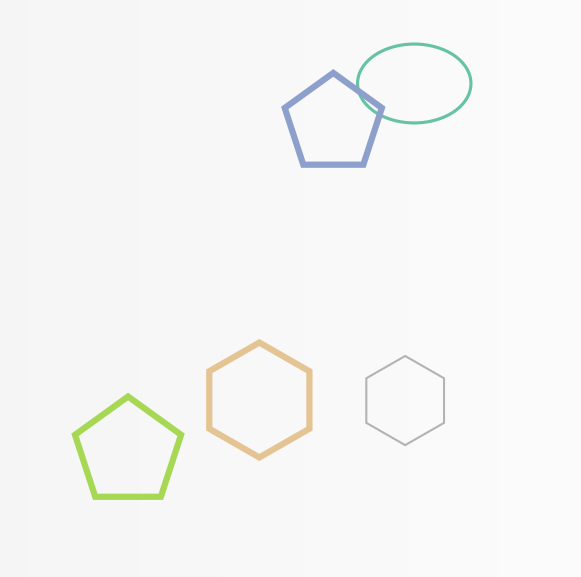[{"shape": "oval", "thickness": 1.5, "radius": 0.49, "center": [0.713, 0.855]}, {"shape": "pentagon", "thickness": 3, "radius": 0.44, "center": [0.573, 0.785]}, {"shape": "pentagon", "thickness": 3, "radius": 0.48, "center": [0.22, 0.217]}, {"shape": "hexagon", "thickness": 3, "radius": 0.5, "center": [0.446, 0.307]}, {"shape": "hexagon", "thickness": 1, "radius": 0.39, "center": [0.697, 0.306]}]